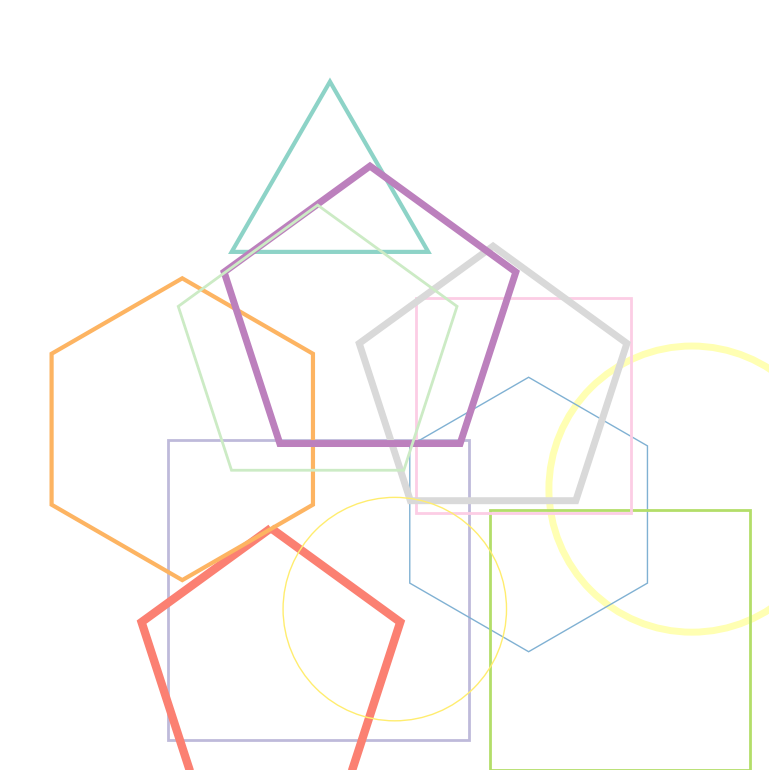[{"shape": "triangle", "thickness": 1.5, "radius": 0.74, "center": [0.429, 0.747]}, {"shape": "circle", "thickness": 2.5, "radius": 0.93, "center": [0.899, 0.365]}, {"shape": "square", "thickness": 1, "radius": 0.98, "center": [0.414, 0.234]}, {"shape": "pentagon", "thickness": 3, "radius": 0.88, "center": [0.352, 0.137]}, {"shape": "hexagon", "thickness": 0.5, "radius": 0.89, "center": [0.687, 0.332]}, {"shape": "hexagon", "thickness": 1.5, "radius": 0.98, "center": [0.237, 0.443]}, {"shape": "square", "thickness": 1, "radius": 0.85, "center": [0.805, 0.169]}, {"shape": "square", "thickness": 1, "radius": 0.7, "center": [0.68, 0.473]}, {"shape": "pentagon", "thickness": 2.5, "radius": 0.91, "center": [0.64, 0.498]}, {"shape": "pentagon", "thickness": 2.5, "radius": 1.0, "center": [0.481, 0.585]}, {"shape": "pentagon", "thickness": 1, "radius": 0.95, "center": [0.413, 0.543]}, {"shape": "circle", "thickness": 0.5, "radius": 0.73, "center": [0.513, 0.209]}]